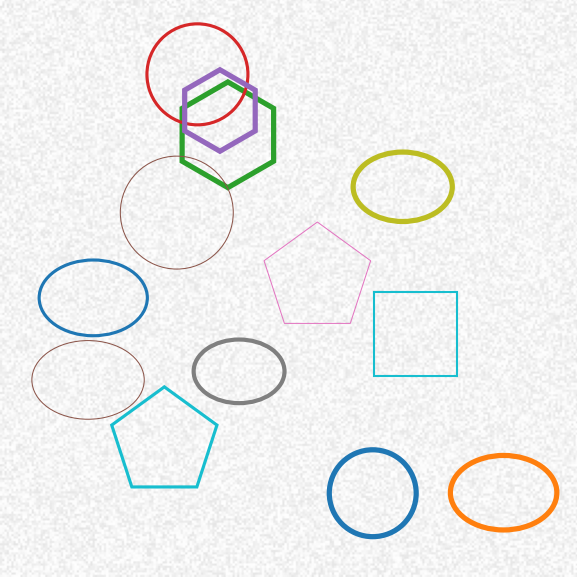[{"shape": "oval", "thickness": 1.5, "radius": 0.47, "center": [0.161, 0.483]}, {"shape": "circle", "thickness": 2.5, "radius": 0.38, "center": [0.645, 0.145]}, {"shape": "oval", "thickness": 2.5, "radius": 0.46, "center": [0.872, 0.146]}, {"shape": "hexagon", "thickness": 2.5, "radius": 0.46, "center": [0.395, 0.766]}, {"shape": "circle", "thickness": 1.5, "radius": 0.44, "center": [0.342, 0.87]}, {"shape": "hexagon", "thickness": 2.5, "radius": 0.35, "center": [0.381, 0.808]}, {"shape": "oval", "thickness": 0.5, "radius": 0.49, "center": [0.152, 0.341]}, {"shape": "circle", "thickness": 0.5, "radius": 0.49, "center": [0.306, 0.631]}, {"shape": "pentagon", "thickness": 0.5, "radius": 0.49, "center": [0.55, 0.518]}, {"shape": "oval", "thickness": 2, "radius": 0.39, "center": [0.414, 0.356]}, {"shape": "oval", "thickness": 2.5, "radius": 0.43, "center": [0.697, 0.676]}, {"shape": "square", "thickness": 1, "radius": 0.36, "center": [0.719, 0.421]}, {"shape": "pentagon", "thickness": 1.5, "radius": 0.48, "center": [0.285, 0.233]}]